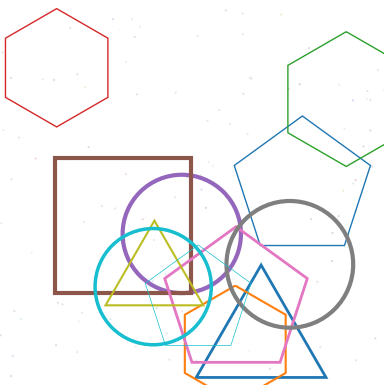[{"shape": "triangle", "thickness": 2, "radius": 0.97, "center": [0.678, 0.117]}, {"shape": "pentagon", "thickness": 1, "radius": 0.93, "center": [0.785, 0.513]}, {"shape": "hexagon", "thickness": 1.5, "radius": 0.76, "center": [0.611, 0.107]}, {"shape": "hexagon", "thickness": 1, "radius": 0.88, "center": [0.899, 0.743]}, {"shape": "hexagon", "thickness": 1, "radius": 0.77, "center": [0.147, 0.824]}, {"shape": "circle", "thickness": 3, "radius": 0.77, "center": [0.472, 0.392]}, {"shape": "square", "thickness": 3, "radius": 0.88, "center": [0.32, 0.414]}, {"shape": "pentagon", "thickness": 2, "radius": 0.97, "center": [0.613, 0.216]}, {"shape": "circle", "thickness": 3, "radius": 0.82, "center": [0.753, 0.313]}, {"shape": "triangle", "thickness": 1.5, "radius": 0.73, "center": [0.401, 0.28]}, {"shape": "pentagon", "thickness": 0.5, "radius": 0.72, "center": [0.515, 0.219]}, {"shape": "circle", "thickness": 2.5, "radius": 0.75, "center": [0.398, 0.255]}]